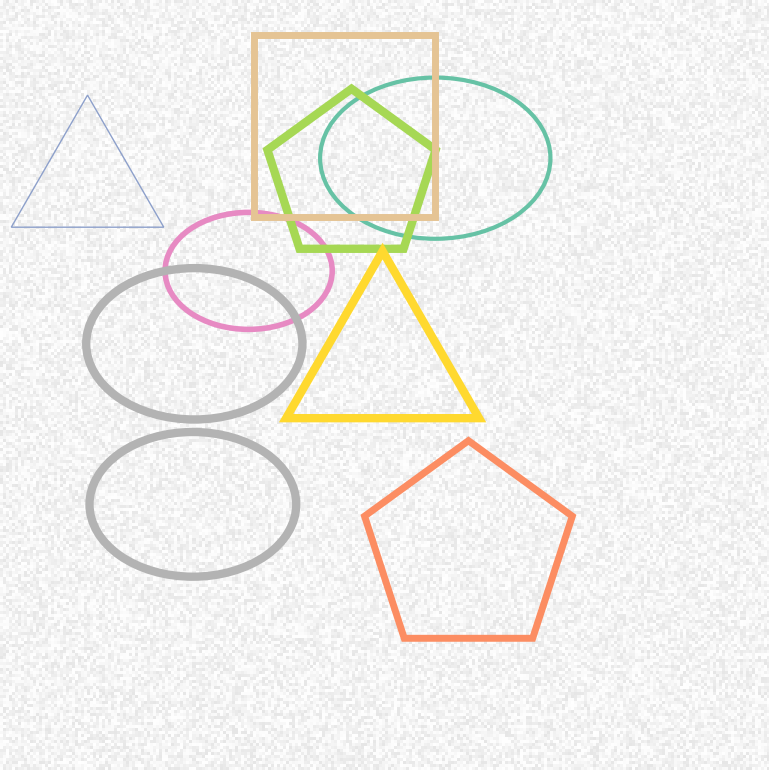[{"shape": "oval", "thickness": 1.5, "radius": 0.75, "center": [0.565, 0.795]}, {"shape": "pentagon", "thickness": 2.5, "radius": 0.71, "center": [0.608, 0.286]}, {"shape": "triangle", "thickness": 0.5, "radius": 0.57, "center": [0.114, 0.762]}, {"shape": "oval", "thickness": 2, "radius": 0.54, "center": [0.323, 0.648]}, {"shape": "pentagon", "thickness": 3, "radius": 0.57, "center": [0.457, 0.77]}, {"shape": "triangle", "thickness": 3, "radius": 0.72, "center": [0.497, 0.529]}, {"shape": "square", "thickness": 2.5, "radius": 0.59, "center": [0.448, 0.836]}, {"shape": "oval", "thickness": 3, "radius": 0.7, "center": [0.252, 0.554]}, {"shape": "oval", "thickness": 3, "radius": 0.67, "center": [0.25, 0.345]}]